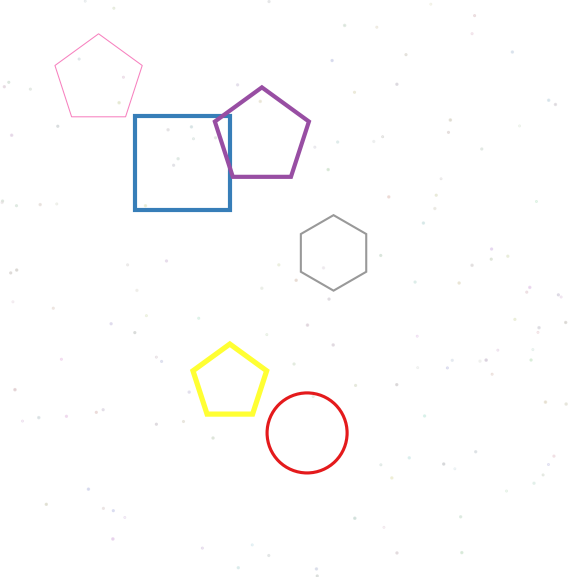[{"shape": "circle", "thickness": 1.5, "radius": 0.35, "center": [0.532, 0.249]}, {"shape": "square", "thickness": 2, "radius": 0.41, "center": [0.316, 0.717]}, {"shape": "pentagon", "thickness": 2, "radius": 0.43, "center": [0.453, 0.762]}, {"shape": "pentagon", "thickness": 2.5, "radius": 0.34, "center": [0.398, 0.336]}, {"shape": "pentagon", "thickness": 0.5, "radius": 0.4, "center": [0.171, 0.861]}, {"shape": "hexagon", "thickness": 1, "radius": 0.33, "center": [0.578, 0.561]}]